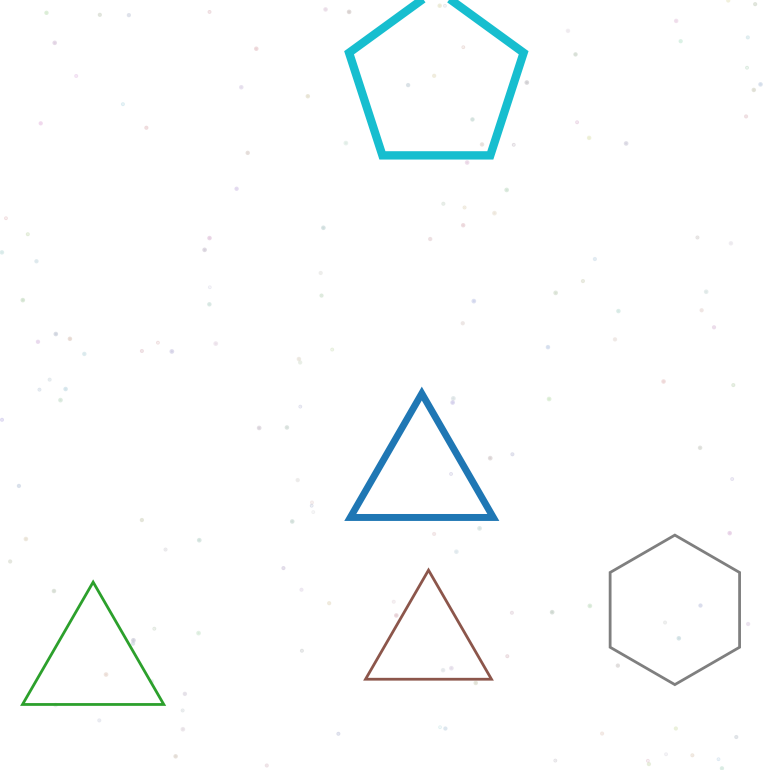[{"shape": "triangle", "thickness": 2.5, "radius": 0.54, "center": [0.548, 0.382]}, {"shape": "triangle", "thickness": 1, "radius": 0.53, "center": [0.121, 0.138]}, {"shape": "triangle", "thickness": 1, "radius": 0.47, "center": [0.557, 0.165]}, {"shape": "hexagon", "thickness": 1, "radius": 0.49, "center": [0.876, 0.208]}, {"shape": "pentagon", "thickness": 3, "radius": 0.6, "center": [0.567, 0.895]}]